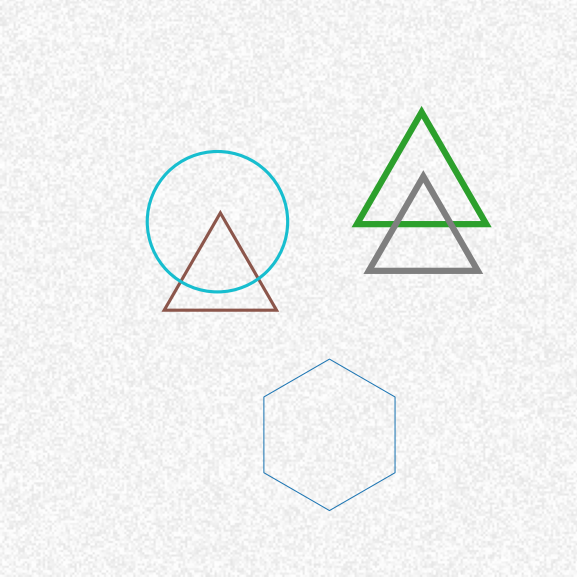[{"shape": "hexagon", "thickness": 0.5, "radius": 0.66, "center": [0.571, 0.246]}, {"shape": "triangle", "thickness": 3, "radius": 0.65, "center": [0.73, 0.676]}, {"shape": "triangle", "thickness": 1.5, "radius": 0.56, "center": [0.382, 0.518]}, {"shape": "triangle", "thickness": 3, "radius": 0.54, "center": [0.733, 0.585]}, {"shape": "circle", "thickness": 1.5, "radius": 0.61, "center": [0.377, 0.615]}]